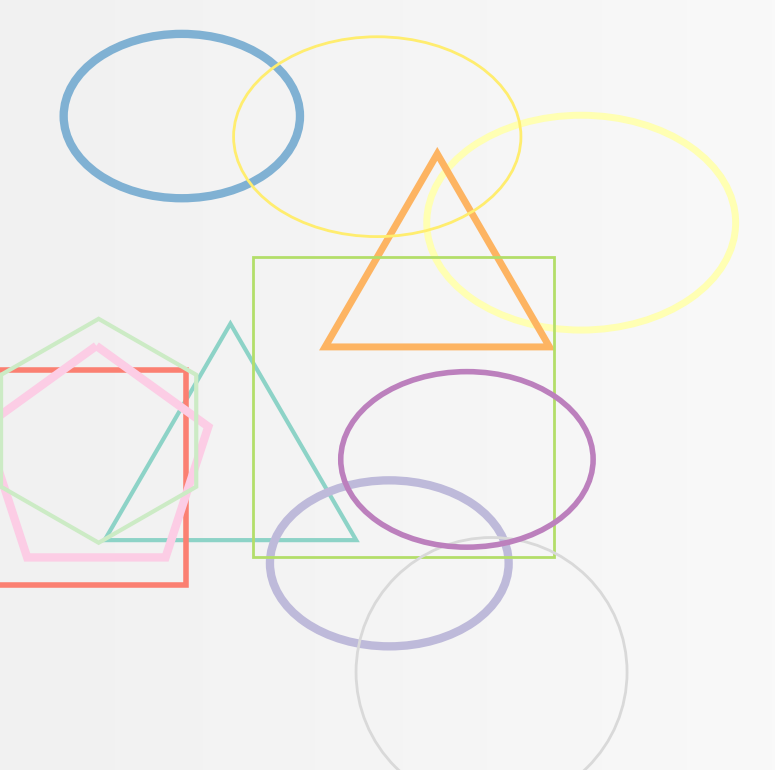[{"shape": "triangle", "thickness": 1.5, "radius": 0.94, "center": [0.297, 0.392]}, {"shape": "oval", "thickness": 2.5, "radius": 1.0, "center": [0.75, 0.711]}, {"shape": "oval", "thickness": 3, "radius": 0.77, "center": [0.502, 0.268]}, {"shape": "square", "thickness": 2, "radius": 0.7, "center": [0.1, 0.38]}, {"shape": "oval", "thickness": 3, "radius": 0.76, "center": [0.235, 0.849]}, {"shape": "triangle", "thickness": 2.5, "radius": 0.84, "center": [0.564, 0.633]}, {"shape": "square", "thickness": 1, "radius": 0.97, "center": [0.521, 0.471]}, {"shape": "pentagon", "thickness": 3, "radius": 0.76, "center": [0.124, 0.399]}, {"shape": "circle", "thickness": 1, "radius": 0.87, "center": [0.634, 0.127]}, {"shape": "oval", "thickness": 2, "radius": 0.81, "center": [0.602, 0.403]}, {"shape": "hexagon", "thickness": 1.5, "radius": 0.73, "center": [0.127, 0.441]}, {"shape": "oval", "thickness": 1, "radius": 0.93, "center": [0.487, 0.822]}]